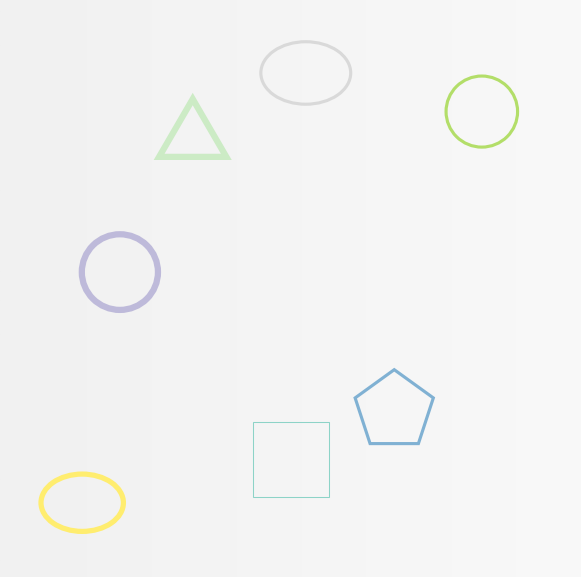[{"shape": "square", "thickness": 0.5, "radius": 0.33, "center": [0.501, 0.204]}, {"shape": "circle", "thickness": 3, "radius": 0.33, "center": [0.206, 0.528]}, {"shape": "pentagon", "thickness": 1.5, "radius": 0.35, "center": [0.678, 0.288]}, {"shape": "circle", "thickness": 1.5, "radius": 0.31, "center": [0.829, 0.806]}, {"shape": "oval", "thickness": 1.5, "radius": 0.39, "center": [0.526, 0.873]}, {"shape": "triangle", "thickness": 3, "radius": 0.33, "center": [0.332, 0.761]}, {"shape": "oval", "thickness": 2.5, "radius": 0.35, "center": [0.141, 0.129]}]